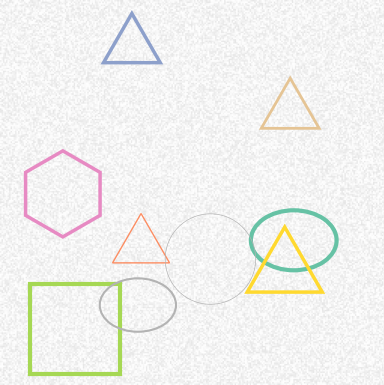[{"shape": "oval", "thickness": 3, "radius": 0.56, "center": [0.763, 0.376]}, {"shape": "triangle", "thickness": 1, "radius": 0.43, "center": [0.366, 0.36]}, {"shape": "triangle", "thickness": 2.5, "radius": 0.43, "center": [0.343, 0.88]}, {"shape": "hexagon", "thickness": 2.5, "radius": 0.56, "center": [0.163, 0.496]}, {"shape": "square", "thickness": 3, "radius": 0.59, "center": [0.195, 0.145]}, {"shape": "triangle", "thickness": 2.5, "radius": 0.56, "center": [0.74, 0.298]}, {"shape": "triangle", "thickness": 2, "radius": 0.43, "center": [0.754, 0.71]}, {"shape": "circle", "thickness": 0.5, "radius": 0.59, "center": [0.547, 0.327]}, {"shape": "oval", "thickness": 1.5, "radius": 0.5, "center": [0.358, 0.208]}]